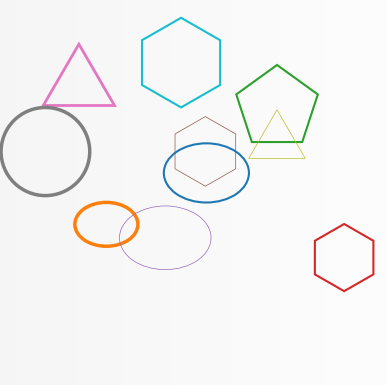[{"shape": "oval", "thickness": 1.5, "radius": 0.55, "center": [0.533, 0.551]}, {"shape": "oval", "thickness": 2.5, "radius": 0.41, "center": [0.275, 0.417]}, {"shape": "pentagon", "thickness": 1.5, "radius": 0.55, "center": [0.715, 0.721]}, {"shape": "hexagon", "thickness": 1.5, "radius": 0.44, "center": [0.888, 0.331]}, {"shape": "oval", "thickness": 0.5, "radius": 0.59, "center": [0.427, 0.382]}, {"shape": "hexagon", "thickness": 0.5, "radius": 0.45, "center": [0.53, 0.607]}, {"shape": "triangle", "thickness": 2, "radius": 0.53, "center": [0.204, 0.779]}, {"shape": "circle", "thickness": 2.5, "radius": 0.57, "center": [0.117, 0.606]}, {"shape": "triangle", "thickness": 0.5, "radius": 0.42, "center": [0.715, 0.631]}, {"shape": "hexagon", "thickness": 1.5, "radius": 0.58, "center": [0.467, 0.837]}]